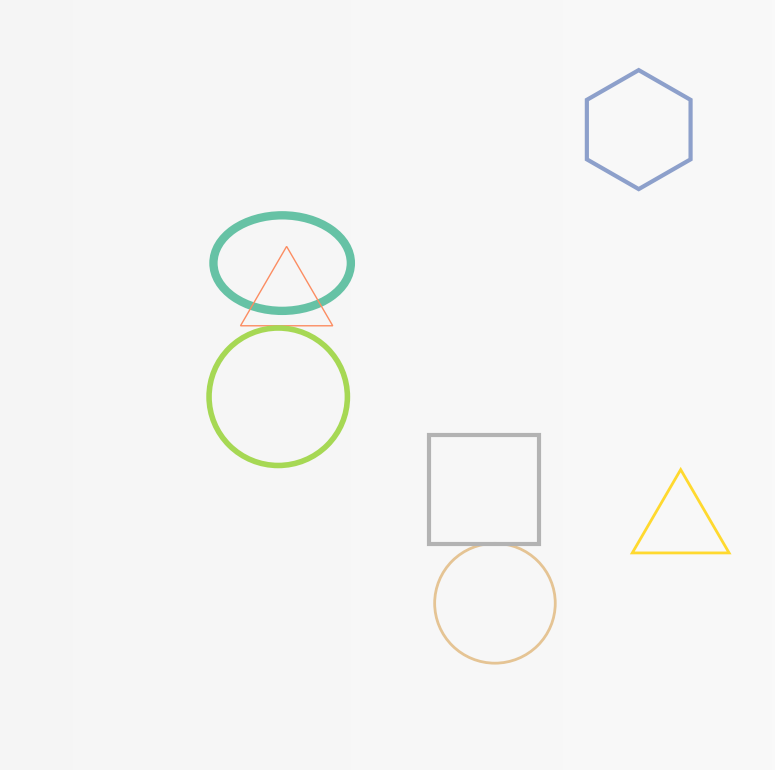[{"shape": "oval", "thickness": 3, "radius": 0.44, "center": [0.364, 0.658]}, {"shape": "triangle", "thickness": 0.5, "radius": 0.34, "center": [0.37, 0.611]}, {"shape": "hexagon", "thickness": 1.5, "radius": 0.39, "center": [0.824, 0.832]}, {"shape": "circle", "thickness": 2, "radius": 0.45, "center": [0.359, 0.485]}, {"shape": "triangle", "thickness": 1, "radius": 0.36, "center": [0.878, 0.318]}, {"shape": "circle", "thickness": 1, "radius": 0.39, "center": [0.639, 0.217]}, {"shape": "square", "thickness": 1.5, "radius": 0.35, "center": [0.624, 0.364]}]